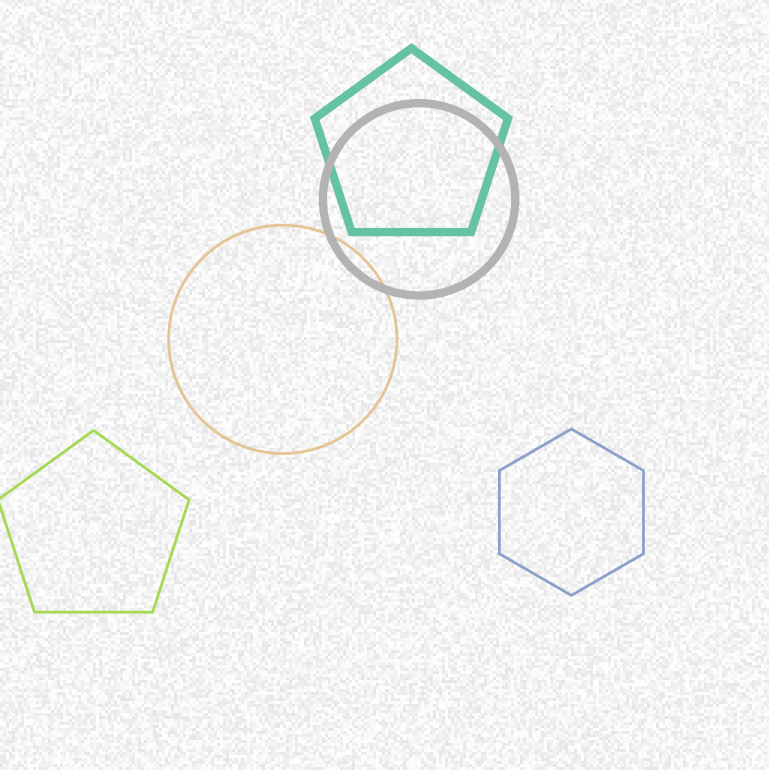[{"shape": "pentagon", "thickness": 3, "radius": 0.66, "center": [0.534, 0.805]}, {"shape": "hexagon", "thickness": 1, "radius": 0.54, "center": [0.742, 0.335]}, {"shape": "pentagon", "thickness": 1, "radius": 0.65, "center": [0.121, 0.311]}, {"shape": "circle", "thickness": 1, "radius": 0.74, "center": [0.367, 0.559]}, {"shape": "circle", "thickness": 3, "radius": 0.62, "center": [0.544, 0.741]}]